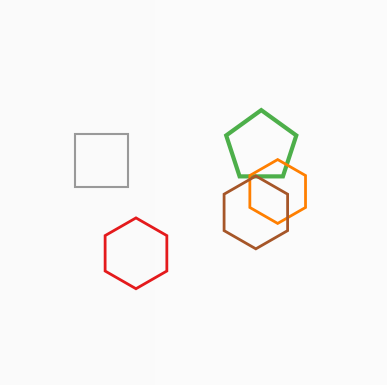[{"shape": "hexagon", "thickness": 2, "radius": 0.46, "center": [0.351, 0.342]}, {"shape": "pentagon", "thickness": 3, "radius": 0.48, "center": [0.674, 0.619]}, {"shape": "hexagon", "thickness": 2, "radius": 0.41, "center": [0.717, 0.503]}, {"shape": "hexagon", "thickness": 2, "radius": 0.47, "center": [0.66, 0.448]}, {"shape": "square", "thickness": 1.5, "radius": 0.34, "center": [0.261, 0.584]}]